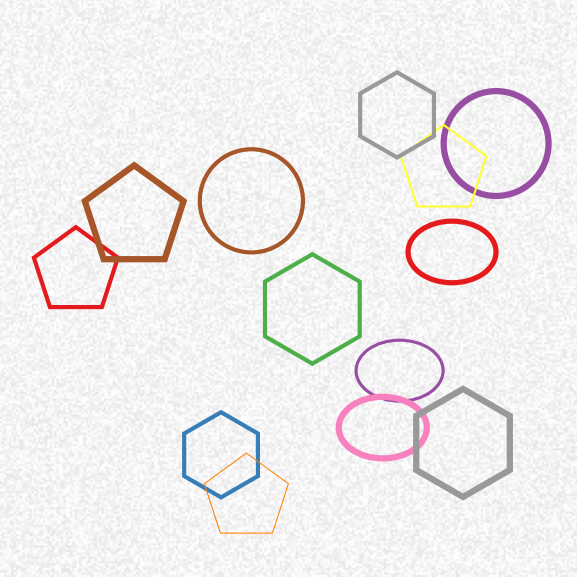[{"shape": "pentagon", "thickness": 2, "radius": 0.38, "center": [0.131, 0.529]}, {"shape": "oval", "thickness": 2.5, "radius": 0.38, "center": [0.783, 0.563]}, {"shape": "hexagon", "thickness": 2, "radius": 0.37, "center": [0.383, 0.212]}, {"shape": "hexagon", "thickness": 2, "radius": 0.47, "center": [0.541, 0.464]}, {"shape": "circle", "thickness": 3, "radius": 0.45, "center": [0.859, 0.751]}, {"shape": "oval", "thickness": 1.5, "radius": 0.38, "center": [0.692, 0.357]}, {"shape": "pentagon", "thickness": 0.5, "radius": 0.38, "center": [0.427, 0.138]}, {"shape": "pentagon", "thickness": 1, "radius": 0.39, "center": [0.768, 0.705]}, {"shape": "pentagon", "thickness": 3, "radius": 0.45, "center": [0.232, 0.623]}, {"shape": "circle", "thickness": 2, "radius": 0.45, "center": [0.435, 0.651]}, {"shape": "oval", "thickness": 3, "radius": 0.38, "center": [0.663, 0.259]}, {"shape": "hexagon", "thickness": 2, "radius": 0.37, "center": [0.688, 0.8]}, {"shape": "hexagon", "thickness": 3, "radius": 0.47, "center": [0.802, 0.232]}]